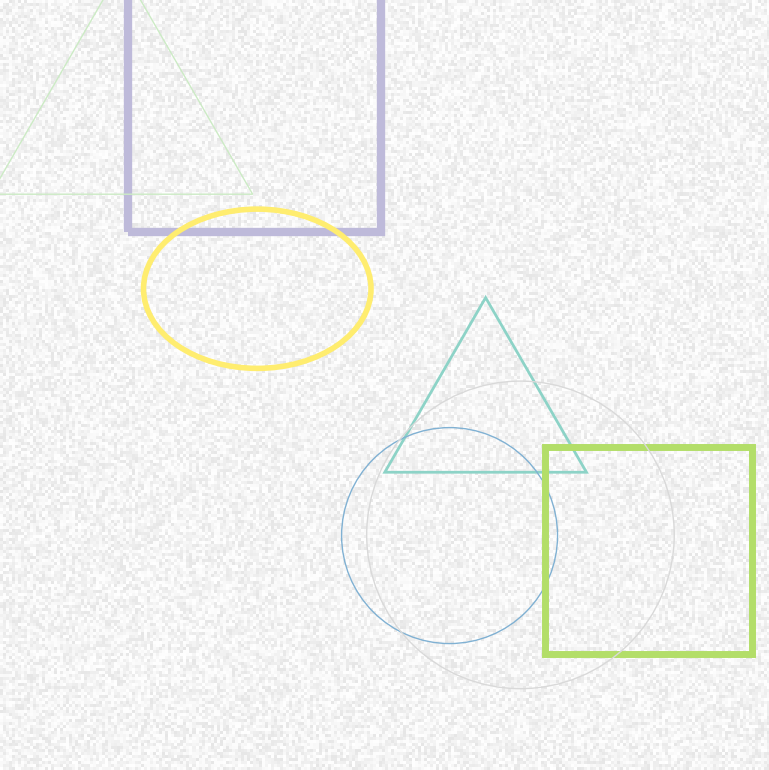[{"shape": "triangle", "thickness": 1, "radius": 0.76, "center": [0.631, 0.462]}, {"shape": "square", "thickness": 3, "radius": 0.82, "center": [0.33, 0.863]}, {"shape": "circle", "thickness": 0.5, "radius": 0.7, "center": [0.584, 0.304]}, {"shape": "square", "thickness": 2.5, "radius": 0.67, "center": [0.842, 0.285]}, {"shape": "circle", "thickness": 0.5, "radius": 1.0, "center": [0.676, 0.305]}, {"shape": "triangle", "thickness": 0.5, "radius": 0.98, "center": [0.158, 0.846]}, {"shape": "oval", "thickness": 2, "radius": 0.74, "center": [0.334, 0.625]}]